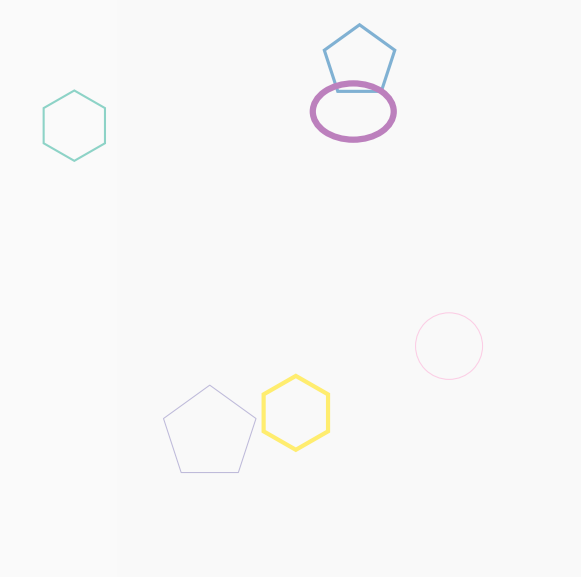[{"shape": "hexagon", "thickness": 1, "radius": 0.3, "center": [0.128, 0.782]}, {"shape": "pentagon", "thickness": 0.5, "radius": 0.42, "center": [0.361, 0.249]}, {"shape": "pentagon", "thickness": 1.5, "radius": 0.32, "center": [0.619, 0.892]}, {"shape": "circle", "thickness": 0.5, "radius": 0.29, "center": [0.773, 0.4]}, {"shape": "oval", "thickness": 3, "radius": 0.35, "center": [0.608, 0.806]}, {"shape": "hexagon", "thickness": 2, "radius": 0.32, "center": [0.509, 0.284]}]